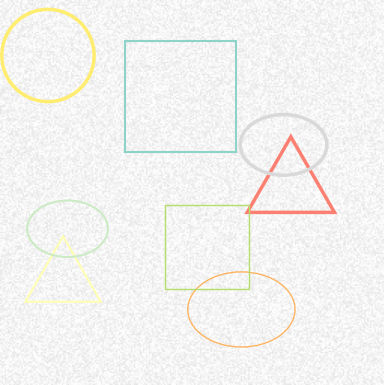[{"shape": "square", "thickness": 1.5, "radius": 0.72, "center": [0.468, 0.749]}, {"shape": "triangle", "thickness": 1.5, "radius": 0.57, "center": [0.164, 0.273]}, {"shape": "triangle", "thickness": 2.5, "radius": 0.65, "center": [0.755, 0.514]}, {"shape": "oval", "thickness": 1, "radius": 0.7, "center": [0.627, 0.196]}, {"shape": "square", "thickness": 1, "radius": 0.55, "center": [0.537, 0.358]}, {"shape": "oval", "thickness": 2.5, "radius": 0.56, "center": [0.736, 0.624]}, {"shape": "oval", "thickness": 1.5, "radius": 0.52, "center": [0.175, 0.406]}, {"shape": "circle", "thickness": 2.5, "radius": 0.6, "center": [0.125, 0.856]}]